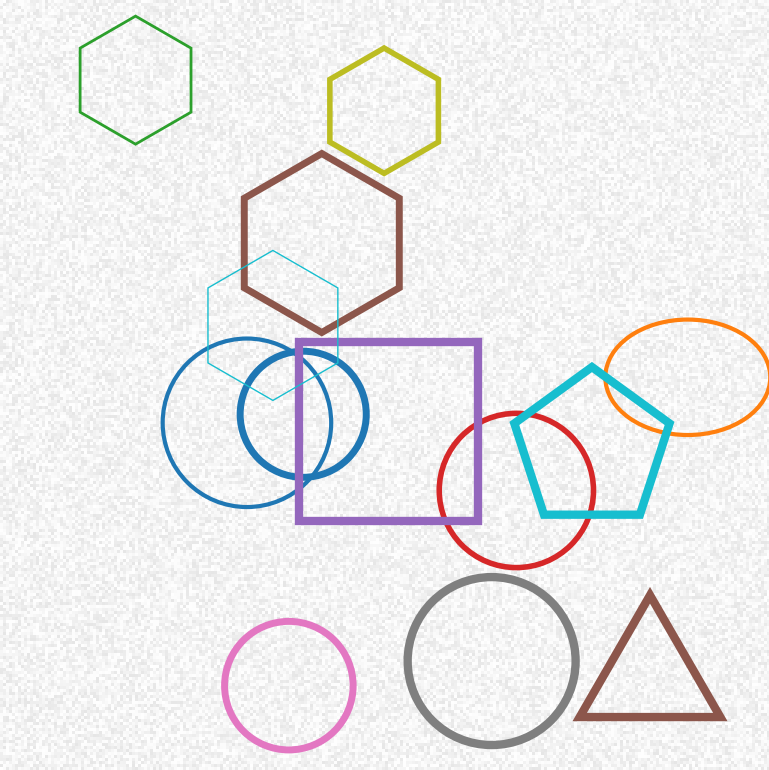[{"shape": "circle", "thickness": 1.5, "radius": 0.55, "center": [0.321, 0.451]}, {"shape": "circle", "thickness": 2.5, "radius": 0.41, "center": [0.394, 0.462]}, {"shape": "oval", "thickness": 1.5, "radius": 0.54, "center": [0.893, 0.51]}, {"shape": "hexagon", "thickness": 1, "radius": 0.42, "center": [0.176, 0.896]}, {"shape": "circle", "thickness": 2, "radius": 0.5, "center": [0.671, 0.363]}, {"shape": "square", "thickness": 3, "radius": 0.58, "center": [0.504, 0.439]}, {"shape": "triangle", "thickness": 3, "radius": 0.53, "center": [0.844, 0.121]}, {"shape": "hexagon", "thickness": 2.5, "radius": 0.58, "center": [0.418, 0.684]}, {"shape": "circle", "thickness": 2.5, "radius": 0.42, "center": [0.375, 0.11]}, {"shape": "circle", "thickness": 3, "radius": 0.55, "center": [0.638, 0.141]}, {"shape": "hexagon", "thickness": 2, "radius": 0.41, "center": [0.499, 0.856]}, {"shape": "pentagon", "thickness": 3, "radius": 0.53, "center": [0.769, 0.417]}, {"shape": "hexagon", "thickness": 0.5, "radius": 0.49, "center": [0.354, 0.577]}]